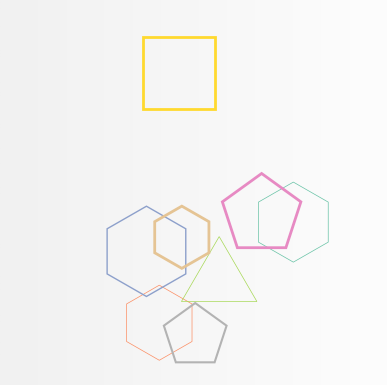[{"shape": "hexagon", "thickness": 0.5, "radius": 0.52, "center": [0.757, 0.423]}, {"shape": "hexagon", "thickness": 0.5, "radius": 0.49, "center": [0.411, 0.162]}, {"shape": "hexagon", "thickness": 1, "radius": 0.59, "center": [0.378, 0.347]}, {"shape": "pentagon", "thickness": 2, "radius": 0.53, "center": [0.675, 0.443]}, {"shape": "triangle", "thickness": 0.5, "radius": 0.56, "center": [0.566, 0.273]}, {"shape": "square", "thickness": 2, "radius": 0.47, "center": [0.461, 0.811]}, {"shape": "hexagon", "thickness": 2, "radius": 0.4, "center": [0.469, 0.384]}, {"shape": "pentagon", "thickness": 1.5, "radius": 0.43, "center": [0.504, 0.128]}]